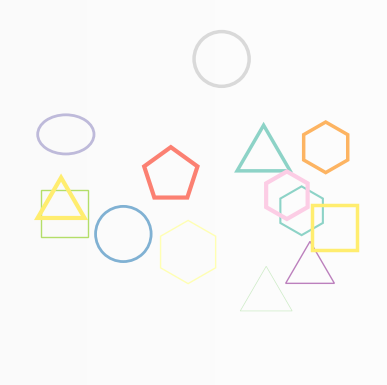[{"shape": "triangle", "thickness": 2.5, "radius": 0.4, "center": [0.68, 0.596]}, {"shape": "hexagon", "thickness": 1.5, "radius": 0.32, "center": [0.778, 0.453]}, {"shape": "hexagon", "thickness": 1, "radius": 0.41, "center": [0.485, 0.345]}, {"shape": "oval", "thickness": 2, "radius": 0.36, "center": [0.17, 0.651]}, {"shape": "pentagon", "thickness": 3, "radius": 0.36, "center": [0.441, 0.545]}, {"shape": "circle", "thickness": 2, "radius": 0.36, "center": [0.318, 0.392]}, {"shape": "hexagon", "thickness": 2.5, "radius": 0.33, "center": [0.841, 0.617]}, {"shape": "square", "thickness": 1, "radius": 0.3, "center": [0.168, 0.446]}, {"shape": "hexagon", "thickness": 3, "radius": 0.31, "center": [0.74, 0.493]}, {"shape": "circle", "thickness": 2.5, "radius": 0.36, "center": [0.572, 0.847]}, {"shape": "triangle", "thickness": 1, "radius": 0.36, "center": [0.8, 0.3]}, {"shape": "triangle", "thickness": 0.5, "radius": 0.39, "center": [0.687, 0.231]}, {"shape": "square", "thickness": 2.5, "radius": 0.29, "center": [0.864, 0.41]}, {"shape": "triangle", "thickness": 3, "radius": 0.35, "center": [0.158, 0.469]}]